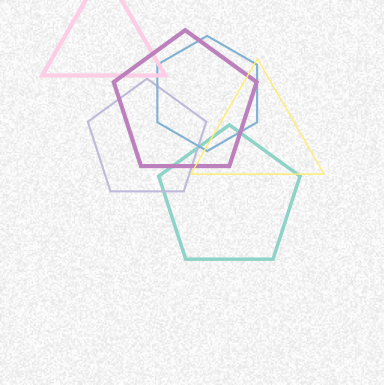[{"shape": "pentagon", "thickness": 2.5, "radius": 0.96, "center": [0.596, 0.483]}, {"shape": "pentagon", "thickness": 1.5, "radius": 0.81, "center": [0.382, 0.634]}, {"shape": "hexagon", "thickness": 1.5, "radius": 0.75, "center": [0.538, 0.757]}, {"shape": "triangle", "thickness": 3, "radius": 0.92, "center": [0.269, 0.896]}, {"shape": "pentagon", "thickness": 3, "radius": 0.98, "center": [0.481, 0.727]}, {"shape": "triangle", "thickness": 1, "radius": 1.0, "center": [0.669, 0.648]}]